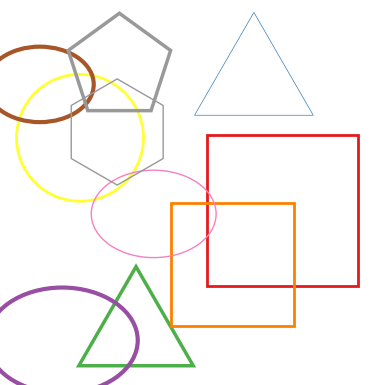[{"shape": "square", "thickness": 2, "radius": 0.98, "center": [0.734, 0.453]}, {"shape": "triangle", "thickness": 0.5, "radius": 0.89, "center": [0.659, 0.79]}, {"shape": "triangle", "thickness": 2.5, "radius": 0.86, "center": [0.353, 0.136]}, {"shape": "oval", "thickness": 3, "radius": 0.98, "center": [0.162, 0.116]}, {"shape": "square", "thickness": 2, "radius": 0.8, "center": [0.604, 0.313]}, {"shape": "circle", "thickness": 2, "radius": 0.82, "center": [0.208, 0.642]}, {"shape": "oval", "thickness": 3, "radius": 0.7, "center": [0.103, 0.781]}, {"shape": "oval", "thickness": 1, "radius": 0.81, "center": [0.399, 0.444]}, {"shape": "hexagon", "thickness": 1, "radius": 0.69, "center": [0.304, 0.657]}, {"shape": "pentagon", "thickness": 2.5, "radius": 0.7, "center": [0.31, 0.826]}]